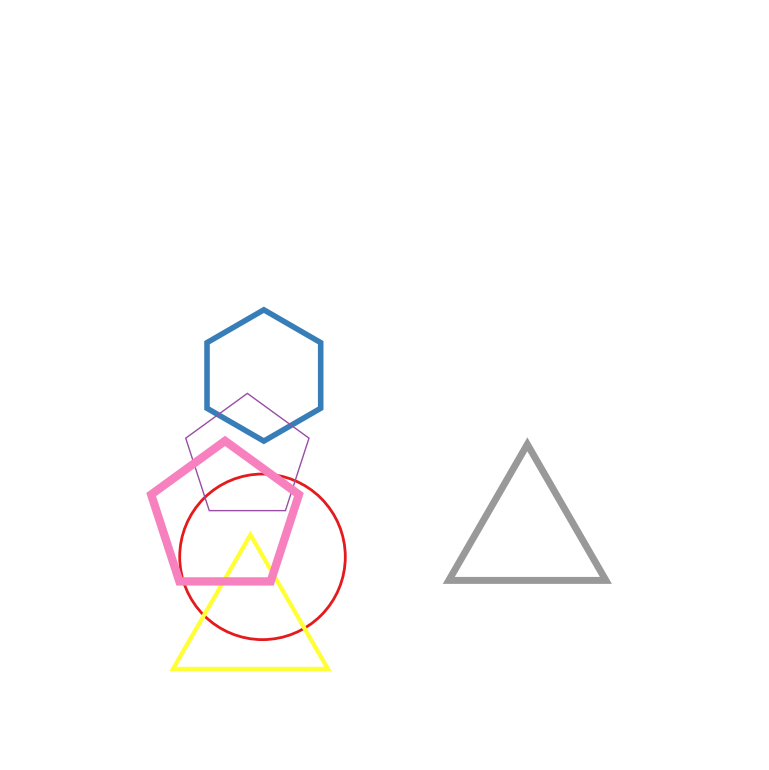[{"shape": "circle", "thickness": 1, "radius": 0.54, "center": [0.341, 0.277]}, {"shape": "hexagon", "thickness": 2, "radius": 0.43, "center": [0.343, 0.512]}, {"shape": "pentagon", "thickness": 0.5, "radius": 0.42, "center": [0.321, 0.405]}, {"shape": "triangle", "thickness": 1.5, "radius": 0.58, "center": [0.325, 0.189]}, {"shape": "pentagon", "thickness": 3, "radius": 0.5, "center": [0.292, 0.327]}, {"shape": "triangle", "thickness": 2.5, "radius": 0.59, "center": [0.685, 0.305]}]